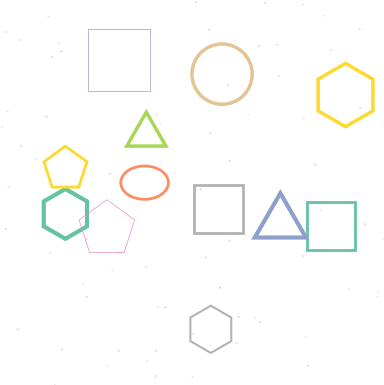[{"shape": "hexagon", "thickness": 3, "radius": 0.32, "center": [0.17, 0.445]}, {"shape": "square", "thickness": 2, "radius": 0.31, "center": [0.859, 0.413]}, {"shape": "oval", "thickness": 2, "radius": 0.31, "center": [0.376, 0.526]}, {"shape": "triangle", "thickness": 3, "radius": 0.38, "center": [0.728, 0.421]}, {"shape": "square", "thickness": 0.5, "radius": 0.4, "center": [0.308, 0.844]}, {"shape": "pentagon", "thickness": 0.5, "radius": 0.38, "center": [0.278, 0.405]}, {"shape": "triangle", "thickness": 2.5, "radius": 0.29, "center": [0.38, 0.65]}, {"shape": "pentagon", "thickness": 2, "radius": 0.29, "center": [0.17, 0.562]}, {"shape": "hexagon", "thickness": 2.5, "radius": 0.41, "center": [0.897, 0.753]}, {"shape": "circle", "thickness": 2.5, "radius": 0.39, "center": [0.577, 0.807]}, {"shape": "square", "thickness": 2, "radius": 0.31, "center": [0.567, 0.457]}, {"shape": "hexagon", "thickness": 1.5, "radius": 0.31, "center": [0.548, 0.145]}]